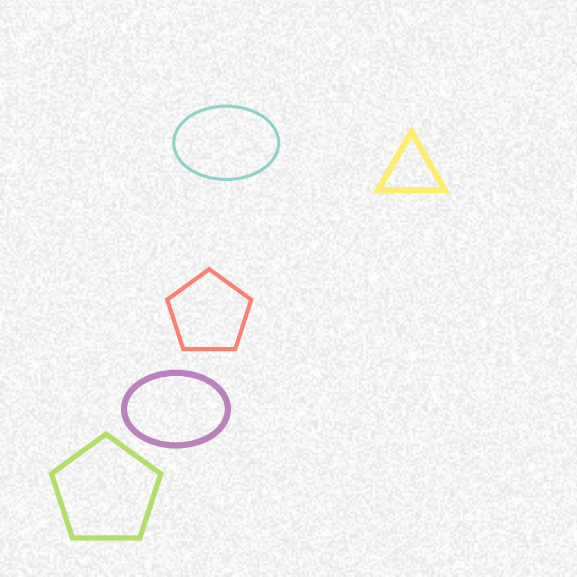[{"shape": "oval", "thickness": 1.5, "radius": 0.45, "center": [0.392, 0.752]}, {"shape": "pentagon", "thickness": 2, "radius": 0.38, "center": [0.362, 0.457]}, {"shape": "pentagon", "thickness": 2.5, "radius": 0.5, "center": [0.184, 0.148]}, {"shape": "oval", "thickness": 3, "radius": 0.45, "center": [0.305, 0.291]}, {"shape": "triangle", "thickness": 3, "radius": 0.34, "center": [0.712, 0.703]}]